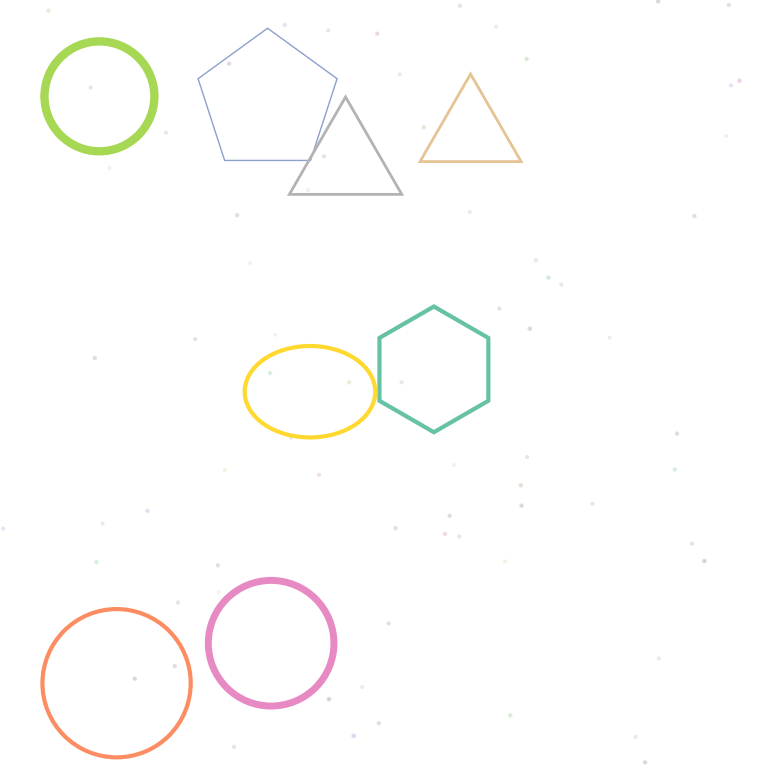[{"shape": "hexagon", "thickness": 1.5, "radius": 0.41, "center": [0.564, 0.52]}, {"shape": "circle", "thickness": 1.5, "radius": 0.48, "center": [0.151, 0.113]}, {"shape": "pentagon", "thickness": 0.5, "radius": 0.47, "center": [0.348, 0.868]}, {"shape": "circle", "thickness": 2.5, "radius": 0.41, "center": [0.352, 0.165]}, {"shape": "circle", "thickness": 3, "radius": 0.36, "center": [0.129, 0.875]}, {"shape": "oval", "thickness": 1.5, "radius": 0.42, "center": [0.403, 0.491]}, {"shape": "triangle", "thickness": 1, "radius": 0.38, "center": [0.611, 0.828]}, {"shape": "triangle", "thickness": 1, "radius": 0.42, "center": [0.449, 0.79]}]